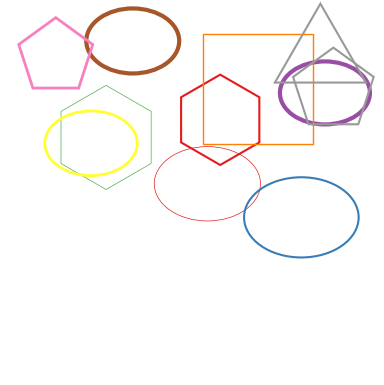[{"shape": "hexagon", "thickness": 1.5, "radius": 0.59, "center": [0.572, 0.689]}, {"shape": "oval", "thickness": 0.5, "radius": 0.69, "center": [0.539, 0.523]}, {"shape": "oval", "thickness": 1.5, "radius": 0.74, "center": [0.783, 0.435]}, {"shape": "hexagon", "thickness": 0.5, "radius": 0.68, "center": [0.276, 0.643]}, {"shape": "oval", "thickness": 3, "radius": 0.58, "center": [0.844, 0.759]}, {"shape": "square", "thickness": 1, "radius": 0.72, "center": [0.671, 0.769]}, {"shape": "oval", "thickness": 2, "radius": 0.6, "center": [0.236, 0.628]}, {"shape": "oval", "thickness": 3, "radius": 0.6, "center": [0.345, 0.894]}, {"shape": "pentagon", "thickness": 2, "radius": 0.51, "center": [0.145, 0.853]}, {"shape": "pentagon", "thickness": 1.5, "radius": 0.55, "center": [0.866, 0.766]}, {"shape": "triangle", "thickness": 1.5, "radius": 0.68, "center": [0.832, 0.854]}]